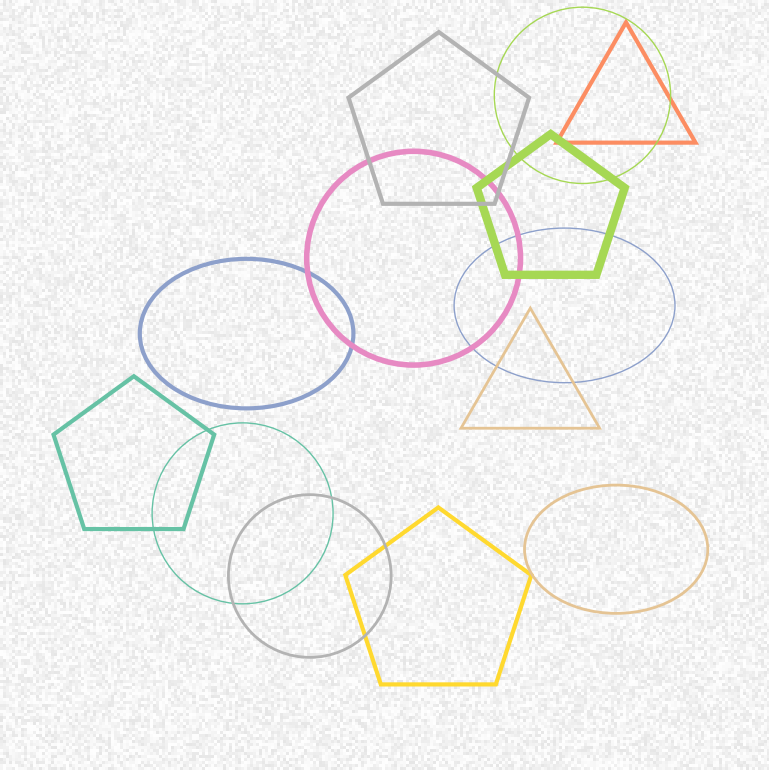[{"shape": "circle", "thickness": 0.5, "radius": 0.59, "center": [0.315, 0.333]}, {"shape": "pentagon", "thickness": 1.5, "radius": 0.55, "center": [0.174, 0.402]}, {"shape": "triangle", "thickness": 1.5, "radius": 0.52, "center": [0.813, 0.867]}, {"shape": "oval", "thickness": 0.5, "radius": 0.72, "center": [0.733, 0.603]}, {"shape": "oval", "thickness": 1.5, "radius": 0.69, "center": [0.32, 0.567]}, {"shape": "circle", "thickness": 2, "radius": 0.69, "center": [0.537, 0.665]}, {"shape": "circle", "thickness": 0.5, "radius": 0.57, "center": [0.756, 0.876]}, {"shape": "pentagon", "thickness": 3, "radius": 0.5, "center": [0.715, 0.725]}, {"shape": "pentagon", "thickness": 1.5, "radius": 0.64, "center": [0.569, 0.214]}, {"shape": "oval", "thickness": 1, "radius": 0.59, "center": [0.8, 0.287]}, {"shape": "triangle", "thickness": 1, "radius": 0.52, "center": [0.689, 0.496]}, {"shape": "circle", "thickness": 1, "radius": 0.53, "center": [0.402, 0.252]}, {"shape": "pentagon", "thickness": 1.5, "radius": 0.62, "center": [0.57, 0.835]}]